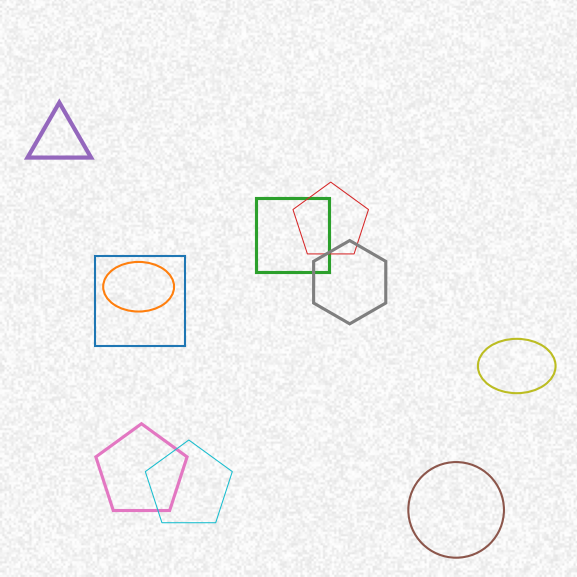[{"shape": "square", "thickness": 1, "radius": 0.39, "center": [0.243, 0.478]}, {"shape": "oval", "thickness": 1, "radius": 0.31, "center": [0.24, 0.503]}, {"shape": "square", "thickness": 1.5, "radius": 0.32, "center": [0.507, 0.592]}, {"shape": "pentagon", "thickness": 0.5, "radius": 0.34, "center": [0.573, 0.615]}, {"shape": "triangle", "thickness": 2, "radius": 0.32, "center": [0.103, 0.758]}, {"shape": "circle", "thickness": 1, "radius": 0.41, "center": [0.79, 0.116]}, {"shape": "pentagon", "thickness": 1.5, "radius": 0.42, "center": [0.245, 0.182]}, {"shape": "hexagon", "thickness": 1.5, "radius": 0.36, "center": [0.606, 0.511]}, {"shape": "oval", "thickness": 1, "radius": 0.34, "center": [0.895, 0.365]}, {"shape": "pentagon", "thickness": 0.5, "radius": 0.4, "center": [0.327, 0.158]}]